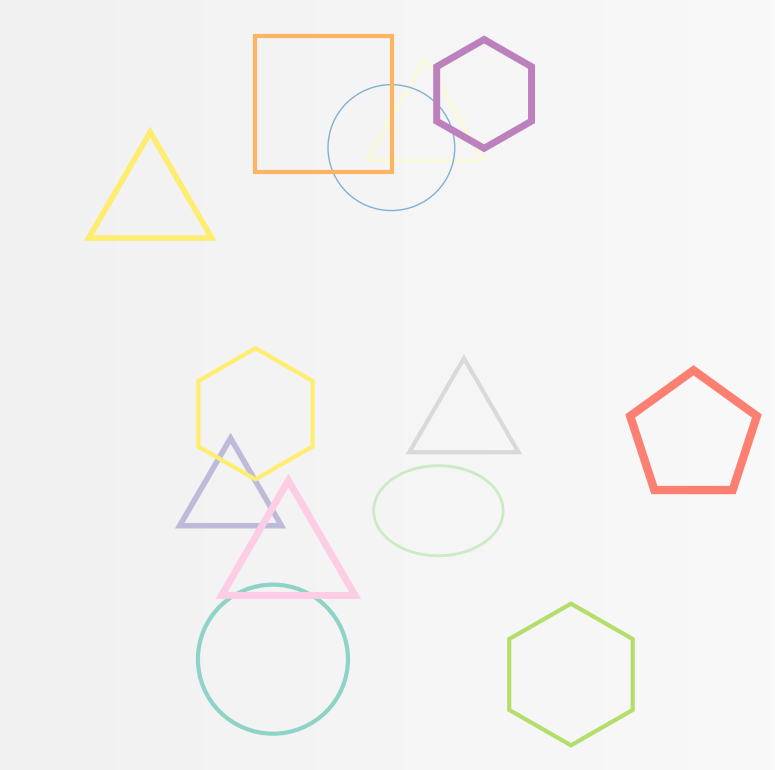[{"shape": "circle", "thickness": 1.5, "radius": 0.48, "center": [0.352, 0.144]}, {"shape": "triangle", "thickness": 0.5, "radius": 0.44, "center": [0.549, 0.836]}, {"shape": "triangle", "thickness": 2, "radius": 0.38, "center": [0.297, 0.355]}, {"shape": "pentagon", "thickness": 3, "radius": 0.43, "center": [0.895, 0.433]}, {"shape": "circle", "thickness": 0.5, "radius": 0.41, "center": [0.505, 0.808]}, {"shape": "square", "thickness": 1.5, "radius": 0.44, "center": [0.417, 0.865]}, {"shape": "hexagon", "thickness": 1.5, "radius": 0.46, "center": [0.737, 0.124]}, {"shape": "triangle", "thickness": 2.5, "radius": 0.5, "center": [0.372, 0.277]}, {"shape": "triangle", "thickness": 1.5, "radius": 0.41, "center": [0.599, 0.453]}, {"shape": "hexagon", "thickness": 2.5, "radius": 0.35, "center": [0.625, 0.878]}, {"shape": "oval", "thickness": 1, "radius": 0.42, "center": [0.566, 0.337]}, {"shape": "triangle", "thickness": 2, "radius": 0.46, "center": [0.194, 0.737]}, {"shape": "hexagon", "thickness": 1.5, "radius": 0.43, "center": [0.33, 0.463]}]